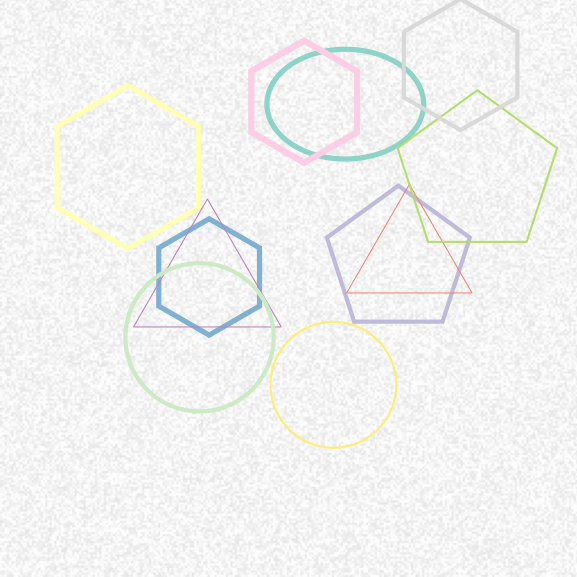[{"shape": "oval", "thickness": 2.5, "radius": 0.68, "center": [0.598, 0.819]}, {"shape": "hexagon", "thickness": 2.5, "radius": 0.71, "center": [0.221, 0.71]}, {"shape": "pentagon", "thickness": 2, "radius": 0.65, "center": [0.69, 0.547]}, {"shape": "triangle", "thickness": 0.5, "radius": 0.63, "center": [0.709, 0.555]}, {"shape": "hexagon", "thickness": 2.5, "radius": 0.5, "center": [0.362, 0.52]}, {"shape": "pentagon", "thickness": 1, "radius": 0.73, "center": [0.827, 0.698]}, {"shape": "hexagon", "thickness": 3, "radius": 0.53, "center": [0.527, 0.823]}, {"shape": "hexagon", "thickness": 2, "radius": 0.57, "center": [0.798, 0.887]}, {"shape": "triangle", "thickness": 0.5, "radius": 0.74, "center": [0.359, 0.507]}, {"shape": "circle", "thickness": 2, "radius": 0.64, "center": [0.346, 0.415]}, {"shape": "circle", "thickness": 1, "radius": 0.54, "center": [0.577, 0.333]}]